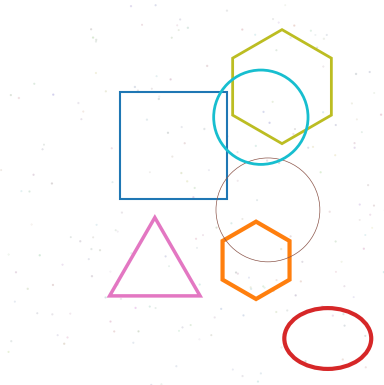[{"shape": "square", "thickness": 1.5, "radius": 0.69, "center": [0.451, 0.622]}, {"shape": "hexagon", "thickness": 3, "radius": 0.5, "center": [0.665, 0.324]}, {"shape": "oval", "thickness": 3, "radius": 0.56, "center": [0.851, 0.121]}, {"shape": "circle", "thickness": 0.5, "radius": 0.67, "center": [0.696, 0.455]}, {"shape": "triangle", "thickness": 2.5, "radius": 0.68, "center": [0.402, 0.299]}, {"shape": "hexagon", "thickness": 2, "radius": 0.74, "center": [0.732, 0.775]}, {"shape": "circle", "thickness": 2, "radius": 0.61, "center": [0.678, 0.696]}]